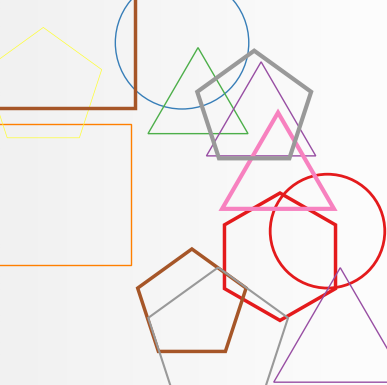[{"shape": "hexagon", "thickness": 2.5, "radius": 0.83, "center": [0.723, 0.333]}, {"shape": "circle", "thickness": 2, "radius": 0.74, "center": [0.845, 0.4]}, {"shape": "circle", "thickness": 1, "radius": 0.86, "center": [0.47, 0.889]}, {"shape": "triangle", "thickness": 1, "radius": 0.74, "center": [0.511, 0.727]}, {"shape": "triangle", "thickness": 1, "radius": 0.81, "center": [0.674, 0.677]}, {"shape": "triangle", "thickness": 1, "radius": 0.99, "center": [0.878, 0.106]}, {"shape": "square", "thickness": 1, "radius": 0.91, "center": [0.155, 0.496]}, {"shape": "pentagon", "thickness": 0.5, "radius": 0.79, "center": [0.112, 0.77]}, {"shape": "square", "thickness": 2.5, "radius": 0.88, "center": [0.172, 0.894]}, {"shape": "pentagon", "thickness": 2.5, "radius": 0.74, "center": [0.495, 0.206]}, {"shape": "triangle", "thickness": 3, "radius": 0.83, "center": [0.717, 0.541]}, {"shape": "pentagon", "thickness": 1.5, "radius": 0.95, "center": [0.563, 0.116]}, {"shape": "pentagon", "thickness": 3, "radius": 0.77, "center": [0.656, 0.714]}]